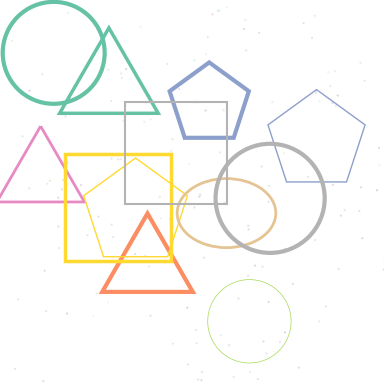[{"shape": "triangle", "thickness": 2.5, "radius": 0.74, "center": [0.283, 0.78]}, {"shape": "circle", "thickness": 3, "radius": 0.66, "center": [0.139, 0.863]}, {"shape": "triangle", "thickness": 3, "radius": 0.68, "center": [0.383, 0.31]}, {"shape": "pentagon", "thickness": 3, "radius": 0.54, "center": [0.543, 0.73]}, {"shape": "pentagon", "thickness": 1, "radius": 0.66, "center": [0.822, 0.635]}, {"shape": "triangle", "thickness": 2, "radius": 0.66, "center": [0.106, 0.541]}, {"shape": "circle", "thickness": 0.5, "radius": 0.54, "center": [0.648, 0.165]}, {"shape": "pentagon", "thickness": 1, "radius": 0.71, "center": [0.352, 0.448]}, {"shape": "square", "thickness": 2.5, "radius": 0.69, "center": [0.306, 0.462]}, {"shape": "oval", "thickness": 2, "radius": 0.64, "center": [0.588, 0.446]}, {"shape": "square", "thickness": 1.5, "radius": 0.66, "center": [0.457, 0.602]}, {"shape": "circle", "thickness": 3, "radius": 0.71, "center": [0.702, 0.485]}]